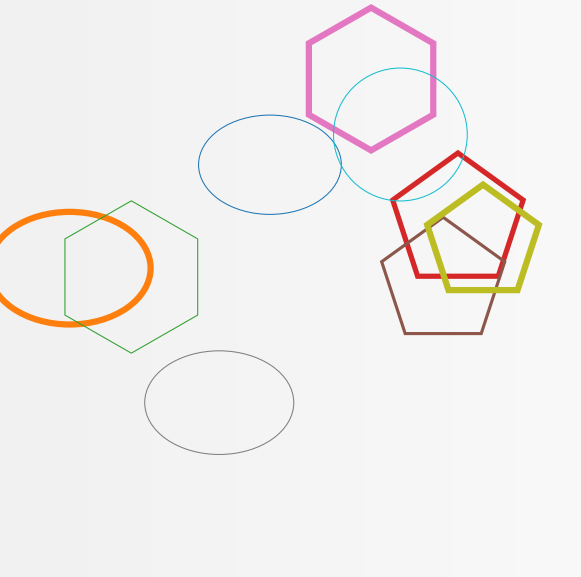[{"shape": "oval", "thickness": 0.5, "radius": 0.61, "center": [0.464, 0.714]}, {"shape": "oval", "thickness": 3, "radius": 0.7, "center": [0.12, 0.535]}, {"shape": "hexagon", "thickness": 0.5, "radius": 0.66, "center": [0.226, 0.519]}, {"shape": "pentagon", "thickness": 2.5, "radius": 0.59, "center": [0.788, 0.616]}, {"shape": "pentagon", "thickness": 1.5, "radius": 0.56, "center": [0.762, 0.512]}, {"shape": "hexagon", "thickness": 3, "radius": 0.62, "center": [0.638, 0.862]}, {"shape": "oval", "thickness": 0.5, "radius": 0.64, "center": [0.377, 0.302]}, {"shape": "pentagon", "thickness": 3, "radius": 0.51, "center": [0.831, 0.578]}, {"shape": "circle", "thickness": 0.5, "radius": 0.58, "center": [0.689, 0.766]}]